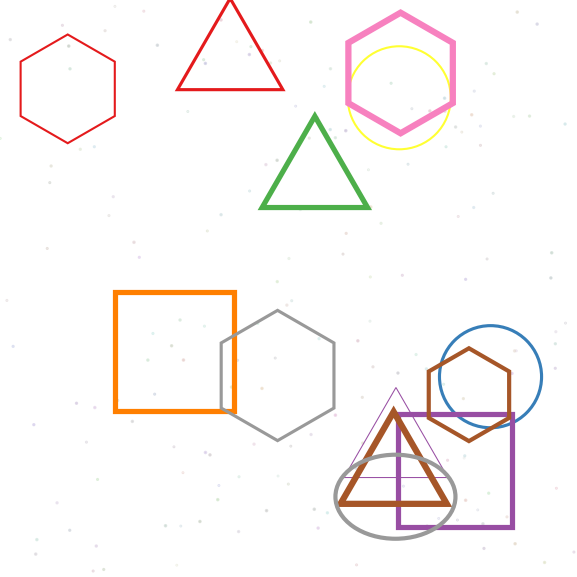[{"shape": "triangle", "thickness": 1.5, "radius": 0.53, "center": [0.399, 0.897]}, {"shape": "hexagon", "thickness": 1, "radius": 0.47, "center": [0.117, 0.845]}, {"shape": "circle", "thickness": 1.5, "radius": 0.44, "center": [0.849, 0.347]}, {"shape": "triangle", "thickness": 2.5, "radius": 0.53, "center": [0.545, 0.692]}, {"shape": "triangle", "thickness": 0.5, "radius": 0.52, "center": [0.686, 0.224]}, {"shape": "square", "thickness": 2.5, "radius": 0.49, "center": [0.788, 0.184]}, {"shape": "square", "thickness": 2.5, "radius": 0.52, "center": [0.303, 0.39]}, {"shape": "circle", "thickness": 1, "radius": 0.45, "center": [0.691, 0.83]}, {"shape": "triangle", "thickness": 3, "radius": 0.53, "center": [0.682, 0.18]}, {"shape": "hexagon", "thickness": 2, "radius": 0.4, "center": [0.812, 0.316]}, {"shape": "hexagon", "thickness": 3, "radius": 0.52, "center": [0.694, 0.873]}, {"shape": "oval", "thickness": 2, "radius": 0.52, "center": [0.685, 0.139]}, {"shape": "hexagon", "thickness": 1.5, "radius": 0.56, "center": [0.481, 0.349]}]